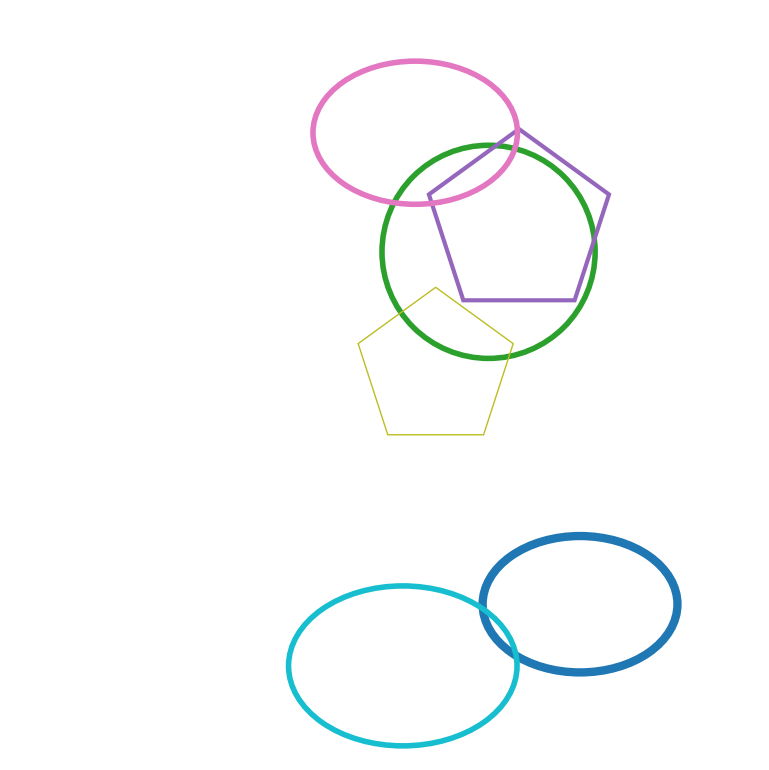[{"shape": "oval", "thickness": 3, "radius": 0.63, "center": [0.753, 0.215]}, {"shape": "circle", "thickness": 2, "radius": 0.69, "center": [0.634, 0.673]}, {"shape": "pentagon", "thickness": 1.5, "radius": 0.61, "center": [0.674, 0.709]}, {"shape": "oval", "thickness": 2, "radius": 0.66, "center": [0.539, 0.828]}, {"shape": "pentagon", "thickness": 0.5, "radius": 0.53, "center": [0.566, 0.521]}, {"shape": "oval", "thickness": 2, "radius": 0.74, "center": [0.523, 0.135]}]